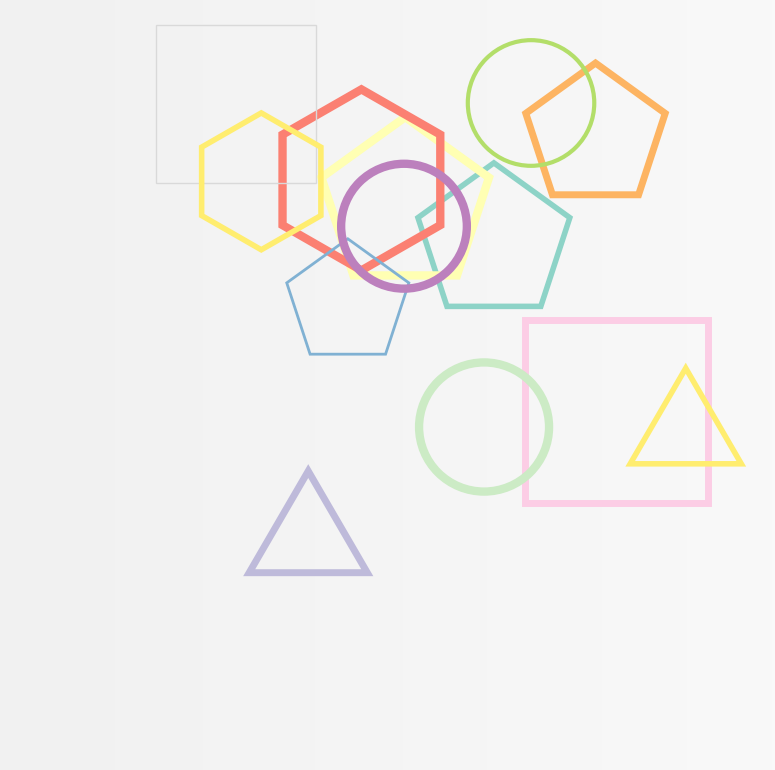[{"shape": "pentagon", "thickness": 2, "radius": 0.52, "center": [0.637, 0.685]}, {"shape": "pentagon", "thickness": 3, "radius": 0.57, "center": [0.523, 0.734]}, {"shape": "triangle", "thickness": 2.5, "radius": 0.44, "center": [0.398, 0.3]}, {"shape": "hexagon", "thickness": 3, "radius": 0.59, "center": [0.466, 0.766]}, {"shape": "pentagon", "thickness": 1, "radius": 0.41, "center": [0.449, 0.607]}, {"shape": "pentagon", "thickness": 2.5, "radius": 0.47, "center": [0.768, 0.824]}, {"shape": "circle", "thickness": 1.5, "radius": 0.41, "center": [0.685, 0.866]}, {"shape": "square", "thickness": 2.5, "radius": 0.59, "center": [0.795, 0.466]}, {"shape": "square", "thickness": 0.5, "radius": 0.51, "center": [0.305, 0.865]}, {"shape": "circle", "thickness": 3, "radius": 0.41, "center": [0.521, 0.706]}, {"shape": "circle", "thickness": 3, "radius": 0.42, "center": [0.625, 0.445]}, {"shape": "triangle", "thickness": 2, "radius": 0.41, "center": [0.885, 0.439]}, {"shape": "hexagon", "thickness": 2, "radius": 0.44, "center": [0.337, 0.764]}]